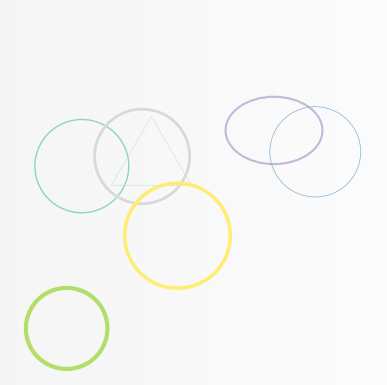[{"shape": "circle", "thickness": 1, "radius": 0.61, "center": [0.211, 0.569]}, {"shape": "oval", "thickness": 1.5, "radius": 0.62, "center": [0.707, 0.661]}, {"shape": "circle", "thickness": 0.5, "radius": 0.59, "center": [0.814, 0.606]}, {"shape": "circle", "thickness": 3, "radius": 0.53, "center": [0.172, 0.147]}, {"shape": "circle", "thickness": 2, "radius": 0.61, "center": [0.367, 0.594]}, {"shape": "triangle", "thickness": 0.5, "radius": 0.6, "center": [0.391, 0.578]}, {"shape": "circle", "thickness": 2.5, "radius": 0.68, "center": [0.458, 0.388]}]